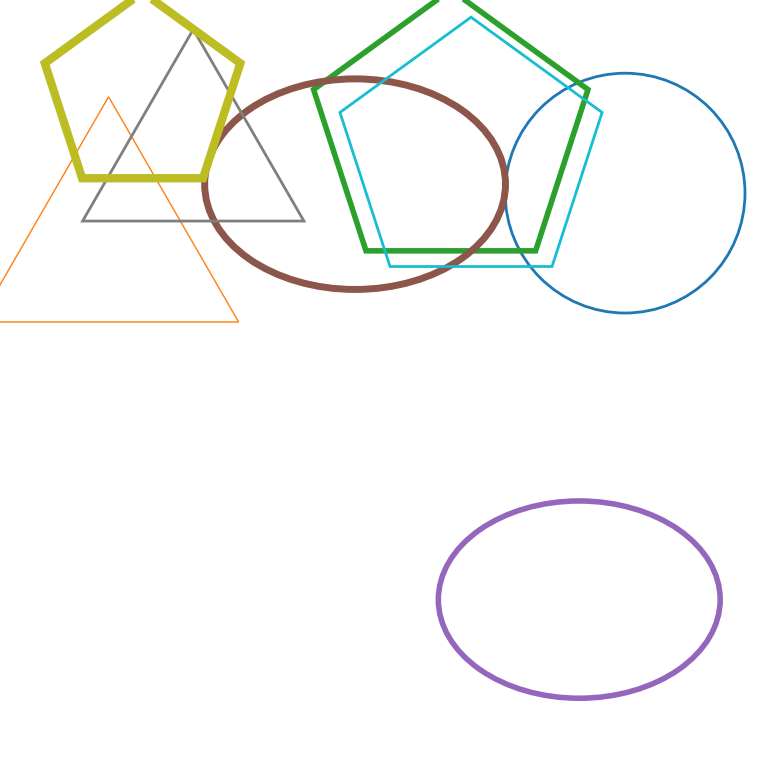[{"shape": "circle", "thickness": 1, "radius": 0.78, "center": [0.812, 0.749]}, {"shape": "triangle", "thickness": 0.5, "radius": 0.98, "center": [0.141, 0.679]}, {"shape": "pentagon", "thickness": 2, "radius": 0.94, "center": [0.585, 0.826]}, {"shape": "oval", "thickness": 2, "radius": 0.92, "center": [0.752, 0.221]}, {"shape": "oval", "thickness": 2.5, "radius": 0.98, "center": [0.461, 0.761]}, {"shape": "triangle", "thickness": 1, "radius": 0.83, "center": [0.251, 0.796]}, {"shape": "pentagon", "thickness": 3, "radius": 0.67, "center": [0.185, 0.877]}, {"shape": "pentagon", "thickness": 1, "radius": 0.89, "center": [0.612, 0.799]}]